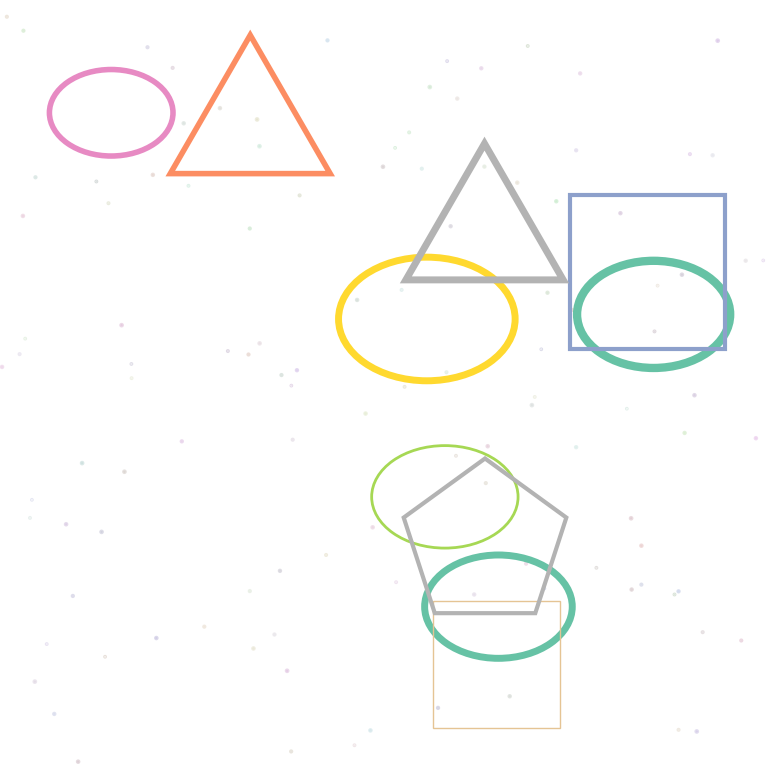[{"shape": "oval", "thickness": 2.5, "radius": 0.48, "center": [0.647, 0.212]}, {"shape": "oval", "thickness": 3, "radius": 0.5, "center": [0.849, 0.592]}, {"shape": "triangle", "thickness": 2, "radius": 0.6, "center": [0.325, 0.834]}, {"shape": "square", "thickness": 1.5, "radius": 0.5, "center": [0.841, 0.647]}, {"shape": "oval", "thickness": 2, "radius": 0.4, "center": [0.144, 0.854]}, {"shape": "oval", "thickness": 1, "radius": 0.48, "center": [0.578, 0.355]}, {"shape": "oval", "thickness": 2.5, "radius": 0.57, "center": [0.554, 0.586]}, {"shape": "square", "thickness": 0.5, "radius": 0.41, "center": [0.645, 0.137]}, {"shape": "pentagon", "thickness": 1.5, "radius": 0.56, "center": [0.63, 0.294]}, {"shape": "triangle", "thickness": 2.5, "radius": 0.59, "center": [0.629, 0.696]}]